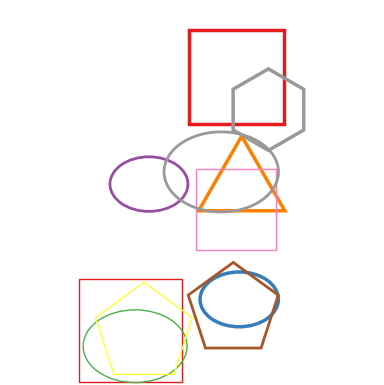[{"shape": "square", "thickness": 1, "radius": 0.67, "center": [0.338, 0.142]}, {"shape": "square", "thickness": 2.5, "radius": 0.61, "center": [0.614, 0.8]}, {"shape": "oval", "thickness": 2.5, "radius": 0.51, "center": [0.621, 0.222]}, {"shape": "oval", "thickness": 1, "radius": 0.67, "center": [0.351, 0.101]}, {"shape": "oval", "thickness": 2, "radius": 0.51, "center": [0.387, 0.522]}, {"shape": "triangle", "thickness": 2.5, "radius": 0.65, "center": [0.628, 0.517]}, {"shape": "pentagon", "thickness": 1, "radius": 0.66, "center": [0.374, 0.134]}, {"shape": "pentagon", "thickness": 2, "radius": 0.61, "center": [0.606, 0.195]}, {"shape": "square", "thickness": 1, "radius": 0.52, "center": [0.613, 0.455]}, {"shape": "oval", "thickness": 2, "radius": 0.74, "center": [0.575, 0.553]}, {"shape": "hexagon", "thickness": 2.5, "radius": 0.53, "center": [0.697, 0.715]}]